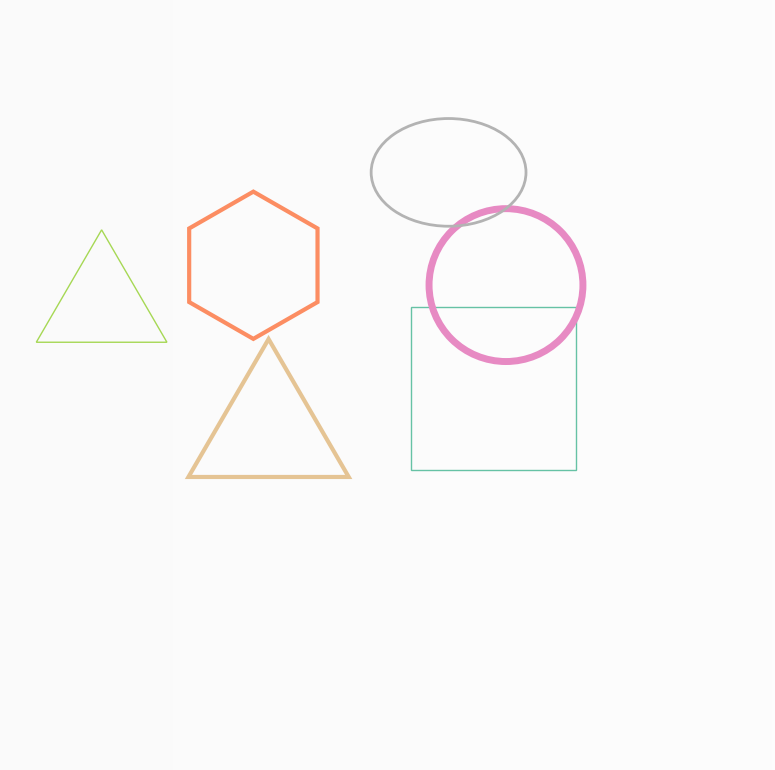[{"shape": "square", "thickness": 0.5, "radius": 0.53, "center": [0.636, 0.495]}, {"shape": "hexagon", "thickness": 1.5, "radius": 0.48, "center": [0.327, 0.656]}, {"shape": "circle", "thickness": 2.5, "radius": 0.5, "center": [0.653, 0.63]}, {"shape": "triangle", "thickness": 0.5, "radius": 0.49, "center": [0.131, 0.604]}, {"shape": "triangle", "thickness": 1.5, "radius": 0.6, "center": [0.347, 0.44]}, {"shape": "oval", "thickness": 1, "radius": 0.5, "center": [0.579, 0.776]}]